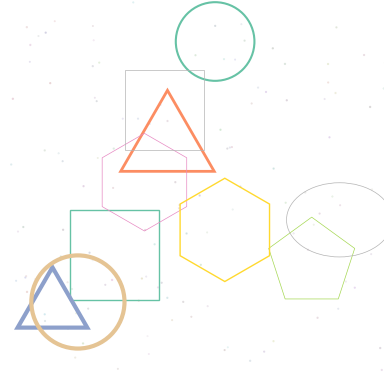[{"shape": "circle", "thickness": 1.5, "radius": 0.51, "center": [0.559, 0.892]}, {"shape": "square", "thickness": 1, "radius": 0.58, "center": [0.298, 0.338]}, {"shape": "triangle", "thickness": 2, "radius": 0.7, "center": [0.435, 0.625]}, {"shape": "triangle", "thickness": 3, "radius": 0.52, "center": [0.136, 0.201]}, {"shape": "hexagon", "thickness": 0.5, "radius": 0.63, "center": [0.375, 0.527]}, {"shape": "pentagon", "thickness": 0.5, "radius": 0.59, "center": [0.81, 0.319]}, {"shape": "hexagon", "thickness": 1, "radius": 0.67, "center": [0.584, 0.403]}, {"shape": "circle", "thickness": 3, "radius": 0.6, "center": [0.202, 0.216]}, {"shape": "oval", "thickness": 0.5, "radius": 0.69, "center": [0.882, 0.429]}, {"shape": "square", "thickness": 0.5, "radius": 0.51, "center": [0.426, 0.714]}]